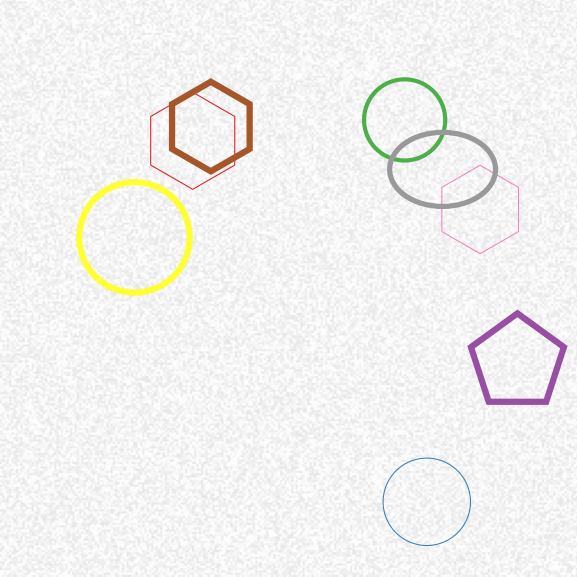[{"shape": "hexagon", "thickness": 0.5, "radius": 0.42, "center": [0.334, 0.755]}, {"shape": "circle", "thickness": 0.5, "radius": 0.38, "center": [0.739, 0.13]}, {"shape": "circle", "thickness": 2, "radius": 0.35, "center": [0.701, 0.791]}, {"shape": "pentagon", "thickness": 3, "radius": 0.42, "center": [0.896, 0.372]}, {"shape": "circle", "thickness": 3, "radius": 0.48, "center": [0.233, 0.588]}, {"shape": "hexagon", "thickness": 3, "radius": 0.39, "center": [0.365, 0.78]}, {"shape": "hexagon", "thickness": 0.5, "radius": 0.38, "center": [0.831, 0.636]}, {"shape": "oval", "thickness": 2.5, "radius": 0.46, "center": [0.766, 0.706]}]